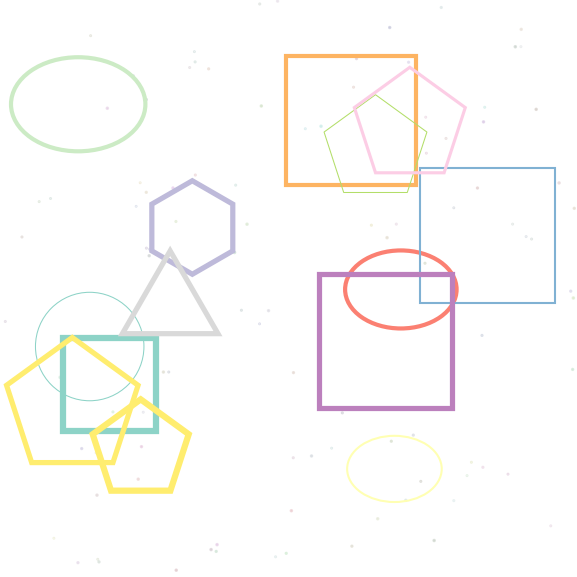[{"shape": "square", "thickness": 3, "radius": 0.4, "center": [0.19, 0.333]}, {"shape": "circle", "thickness": 0.5, "radius": 0.47, "center": [0.155, 0.399]}, {"shape": "oval", "thickness": 1, "radius": 0.41, "center": [0.683, 0.187]}, {"shape": "hexagon", "thickness": 2.5, "radius": 0.4, "center": [0.333, 0.605]}, {"shape": "oval", "thickness": 2, "radius": 0.48, "center": [0.694, 0.498]}, {"shape": "square", "thickness": 1, "radius": 0.59, "center": [0.844, 0.591]}, {"shape": "square", "thickness": 2, "radius": 0.56, "center": [0.608, 0.791]}, {"shape": "pentagon", "thickness": 0.5, "radius": 0.47, "center": [0.65, 0.742]}, {"shape": "pentagon", "thickness": 1.5, "radius": 0.5, "center": [0.71, 0.782]}, {"shape": "triangle", "thickness": 2.5, "radius": 0.48, "center": [0.295, 0.469]}, {"shape": "square", "thickness": 2.5, "radius": 0.58, "center": [0.667, 0.408]}, {"shape": "oval", "thickness": 2, "radius": 0.58, "center": [0.135, 0.819]}, {"shape": "pentagon", "thickness": 3, "radius": 0.44, "center": [0.244, 0.22]}, {"shape": "pentagon", "thickness": 2.5, "radius": 0.6, "center": [0.125, 0.295]}]